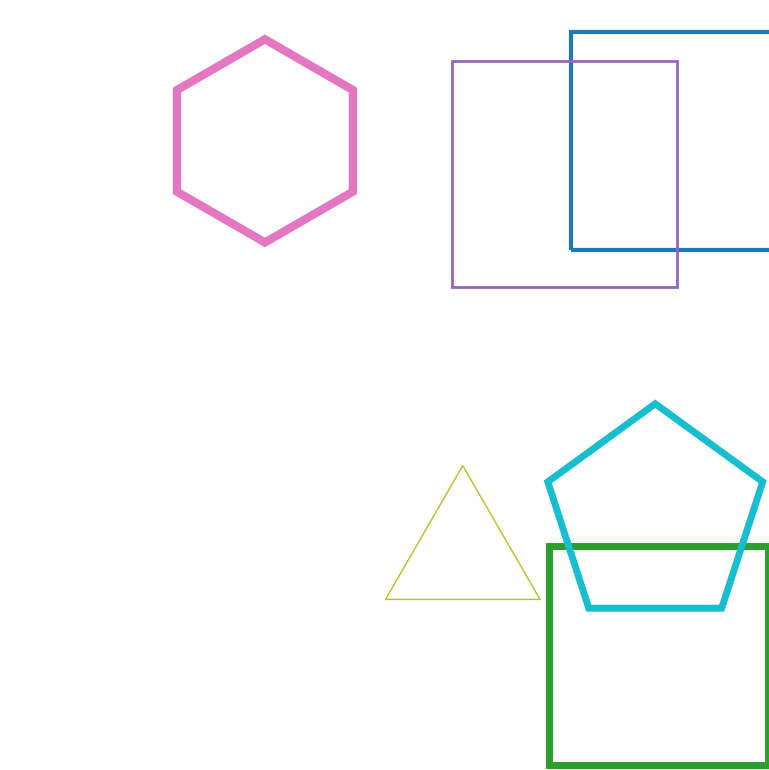[{"shape": "square", "thickness": 1.5, "radius": 0.71, "center": [0.884, 0.817]}, {"shape": "square", "thickness": 2.5, "radius": 0.71, "center": [0.855, 0.148]}, {"shape": "square", "thickness": 1, "radius": 0.73, "center": [0.733, 0.774]}, {"shape": "hexagon", "thickness": 3, "radius": 0.66, "center": [0.344, 0.817]}, {"shape": "triangle", "thickness": 0.5, "radius": 0.58, "center": [0.601, 0.279]}, {"shape": "pentagon", "thickness": 2.5, "radius": 0.73, "center": [0.851, 0.329]}]